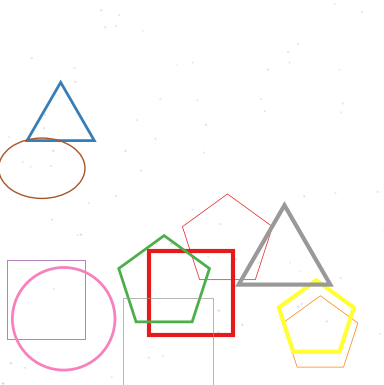[{"shape": "pentagon", "thickness": 0.5, "radius": 0.62, "center": [0.591, 0.373]}, {"shape": "square", "thickness": 3, "radius": 0.55, "center": [0.496, 0.239]}, {"shape": "triangle", "thickness": 2, "radius": 0.5, "center": [0.158, 0.685]}, {"shape": "pentagon", "thickness": 2, "radius": 0.62, "center": [0.426, 0.264]}, {"shape": "square", "thickness": 0.5, "radius": 0.51, "center": [0.12, 0.222]}, {"shape": "pentagon", "thickness": 0.5, "radius": 0.51, "center": [0.832, 0.129]}, {"shape": "pentagon", "thickness": 3, "radius": 0.51, "center": [0.822, 0.169]}, {"shape": "oval", "thickness": 1, "radius": 0.56, "center": [0.109, 0.563]}, {"shape": "circle", "thickness": 2, "radius": 0.67, "center": [0.165, 0.172]}, {"shape": "square", "thickness": 0.5, "radius": 0.58, "center": [0.435, 0.11]}, {"shape": "triangle", "thickness": 3, "radius": 0.69, "center": [0.739, 0.329]}]